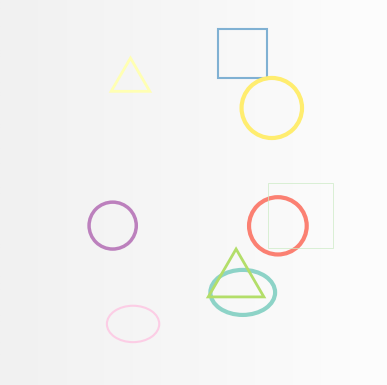[{"shape": "oval", "thickness": 3, "radius": 0.42, "center": [0.626, 0.24]}, {"shape": "triangle", "thickness": 2, "radius": 0.29, "center": [0.337, 0.792]}, {"shape": "circle", "thickness": 3, "radius": 0.37, "center": [0.717, 0.413]}, {"shape": "square", "thickness": 1.5, "radius": 0.31, "center": [0.626, 0.861]}, {"shape": "triangle", "thickness": 2, "radius": 0.41, "center": [0.609, 0.27]}, {"shape": "oval", "thickness": 1.5, "radius": 0.34, "center": [0.343, 0.159]}, {"shape": "circle", "thickness": 2.5, "radius": 0.3, "center": [0.291, 0.414]}, {"shape": "square", "thickness": 0.5, "radius": 0.42, "center": [0.775, 0.44]}, {"shape": "circle", "thickness": 3, "radius": 0.39, "center": [0.701, 0.72]}]